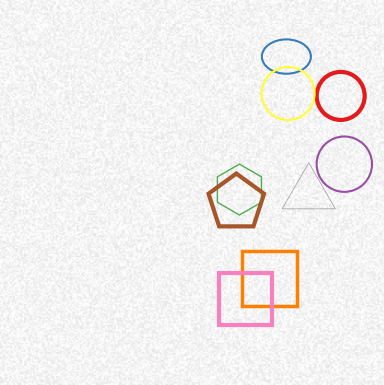[{"shape": "circle", "thickness": 3, "radius": 0.31, "center": [0.885, 0.751]}, {"shape": "oval", "thickness": 1.5, "radius": 0.32, "center": [0.744, 0.853]}, {"shape": "hexagon", "thickness": 1, "radius": 0.33, "center": [0.622, 0.508]}, {"shape": "circle", "thickness": 1.5, "radius": 0.36, "center": [0.894, 0.574]}, {"shape": "square", "thickness": 2.5, "radius": 0.36, "center": [0.7, 0.277]}, {"shape": "circle", "thickness": 1.5, "radius": 0.34, "center": [0.748, 0.757]}, {"shape": "pentagon", "thickness": 3, "radius": 0.38, "center": [0.614, 0.473]}, {"shape": "square", "thickness": 3, "radius": 0.34, "center": [0.638, 0.224]}, {"shape": "triangle", "thickness": 0.5, "radius": 0.4, "center": [0.802, 0.497]}]